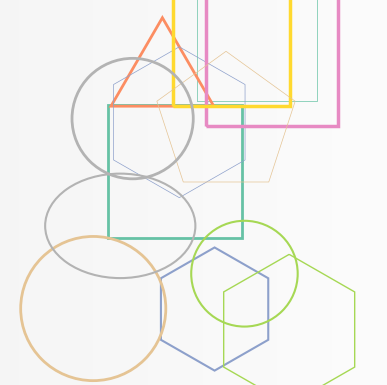[{"shape": "square", "thickness": 2, "radius": 0.87, "center": [0.451, 0.555]}, {"shape": "square", "thickness": 0.5, "radius": 0.77, "center": [0.663, 0.892]}, {"shape": "triangle", "thickness": 2, "radius": 0.77, "center": [0.419, 0.801]}, {"shape": "hexagon", "thickness": 1.5, "radius": 0.8, "center": [0.554, 0.197]}, {"shape": "hexagon", "thickness": 0.5, "radius": 0.98, "center": [0.463, 0.683]}, {"shape": "square", "thickness": 2.5, "radius": 0.85, "center": [0.702, 0.843]}, {"shape": "circle", "thickness": 1.5, "radius": 0.69, "center": [0.631, 0.289]}, {"shape": "hexagon", "thickness": 1, "radius": 0.98, "center": [0.746, 0.144]}, {"shape": "square", "thickness": 2.5, "radius": 0.76, "center": [0.597, 0.876]}, {"shape": "circle", "thickness": 2, "radius": 0.94, "center": [0.241, 0.199]}, {"shape": "pentagon", "thickness": 0.5, "radius": 0.94, "center": [0.583, 0.679]}, {"shape": "oval", "thickness": 1.5, "radius": 0.97, "center": [0.31, 0.413]}, {"shape": "circle", "thickness": 2, "radius": 0.78, "center": [0.342, 0.692]}]